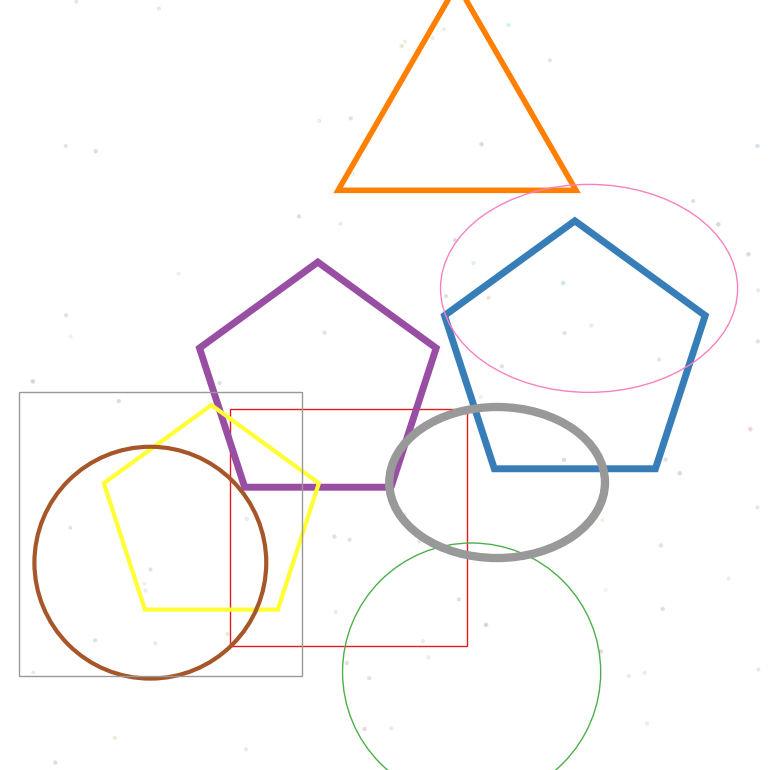[{"shape": "square", "thickness": 0.5, "radius": 0.77, "center": [0.452, 0.315]}, {"shape": "pentagon", "thickness": 2.5, "radius": 0.89, "center": [0.747, 0.535]}, {"shape": "circle", "thickness": 0.5, "radius": 0.84, "center": [0.612, 0.127]}, {"shape": "pentagon", "thickness": 2.5, "radius": 0.81, "center": [0.413, 0.498]}, {"shape": "triangle", "thickness": 2, "radius": 0.89, "center": [0.594, 0.842]}, {"shape": "pentagon", "thickness": 1.5, "radius": 0.73, "center": [0.275, 0.327]}, {"shape": "circle", "thickness": 1.5, "radius": 0.75, "center": [0.195, 0.269]}, {"shape": "oval", "thickness": 0.5, "radius": 0.96, "center": [0.765, 0.625]}, {"shape": "square", "thickness": 0.5, "radius": 0.92, "center": [0.208, 0.306]}, {"shape": "oval", "thickness": 3, "radius": 0.7, "center": [0.646, 0.373]}]